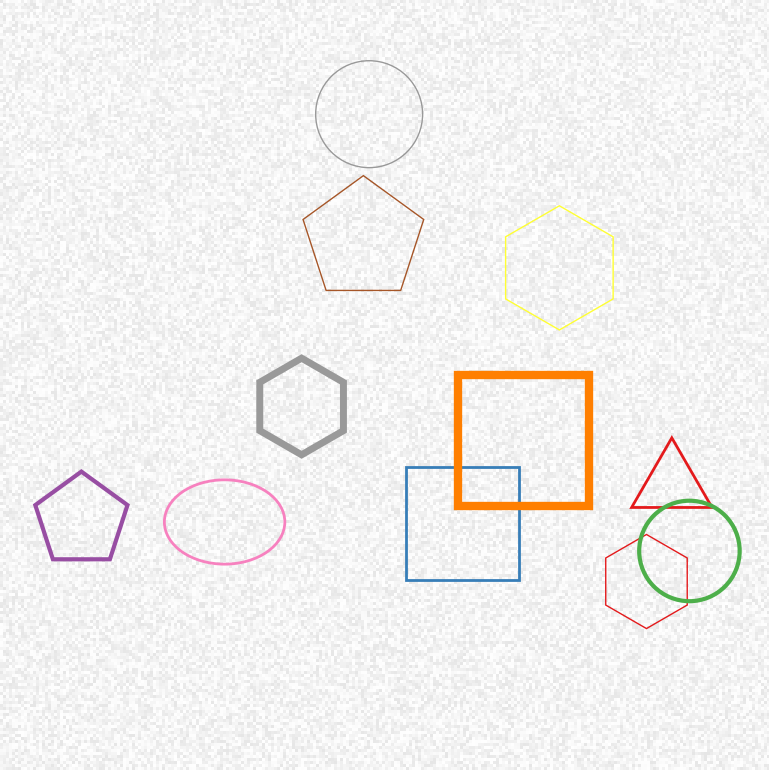[{"shape": "triangle", "thickness": 1, "radius": 0.3, "center": [0.873, 0.371]}, {"shape": "hexagon", "thickness": 0.5, "radius": 0.31, "center": [0.84, 0.245]}, {"shape": "square", "thickness": 1, "radius": 0.37, "center": [0.601, 0.32]}, {"shape": "circle", "thickness": 1.5, "radius": 0.33, "center": [0.895, 0.284]}, {"shape": "pentagon", "thickness": 1.5, "radius": 0.31, "center": [0.106, 0.325]}, {"shape": "square", "thickness": 3, "radius": 0.43, "center": [0.68, 0.429]}, {"shape": "hexagon", "thickness": 0.5, "radius": 0.4, "center": [0.726, 0.652]}, {"shape": "pentagon", "thickness": 0.5, "radius": 0.41, "center": [0.472, 0.689]}, {"shape": "oval", "thickness": 1, "radius": 0.39, "center": [0.292, 0.322]}, {"shape": "circle", "thickness": 0.5, "radius": 0.35, "center": [0.479, 0.852]}, {"shape": "hexagon", "thickness": 2.5, "radius": 0.31, "center": [0.392, 0.472]}]